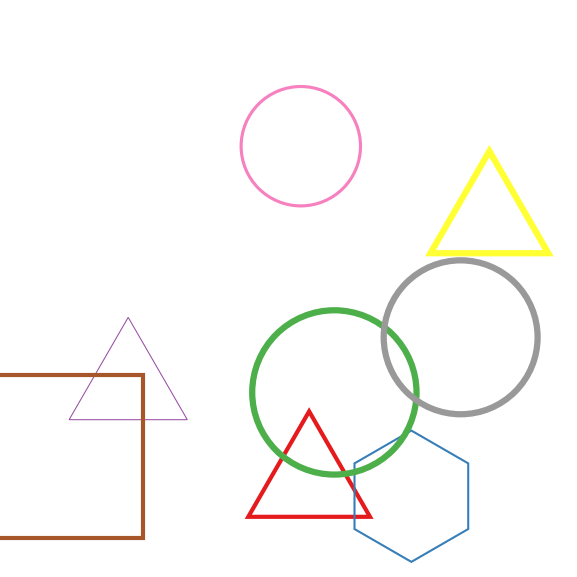[{"shape": "triangle", "thickness": 2, "radius": 0.61, "center": [0.535, 0.165]}, {"shape": "hexagon", "thickness": 1, "radius": 0.57, "center": [0.712, 0.14]}, {"shape": "circle", "thickness": 3, "radius": 0.71, "center": [0.579, 0.32]}, {"shape": "triangle", "thickness": 0.5, "radius": 0.59, "center": [0.222, 0.331]}, {"shape": "triangle", "thickness": 3, "radius": 0.59, "center": [0.847, 0.62]}, {"shape": "square", "thickness": 2, "radius": 0.7, "center": [0.107, 0.209]}, {"shape": "circle", "thickness": 1.5, "radius": 0.52, "center": [0.521, 0.746]}, {"shape": "circle", "thickness": 3, "radius": 0.67, "center": [0.798, 0.415]}]